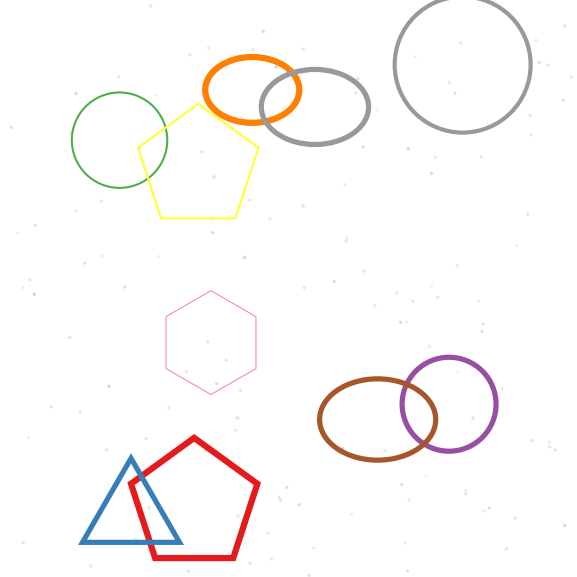[{"shape": "pentagon", "thickness": 3, "radius": 0.58, "center": [0.336, 0.126]}, {"shape": "triangle", "thickness": 2.5, "radius": 0.48, "center": [0.227, 0.109]}, {"shape": "circle", "thickness": 1, "radius": 0.41, "center": [0.207, 0.756]}, {"shape": "circle", "thickness": 2.5, "radius": 0.41, "center": [0.778, 0.299]}, {"shape": "oval", "thickness": 3, "radius": 0.41, "center": [0.437, 0.843]}, {"shape": "pentagon", "thickness": 1, "radius": 0.55, "center": [0.343, 0.71]}, {"shape": "oval", "thickness": 2.5, "radius": 0.5, "center": [0.654, 0.273]}, {"shape": "hexagon", "thickness": 0.5, "radius": 0.45, "center": [0.365, 0.406]}, {"shape": "circle", "thickness": 2, "radius": 0.59, "center": [0.801, 0.887]}, {"shape": "oval", "thickness": 2.5, "radius": 0.46, "center": [0.545, 0.814]}]